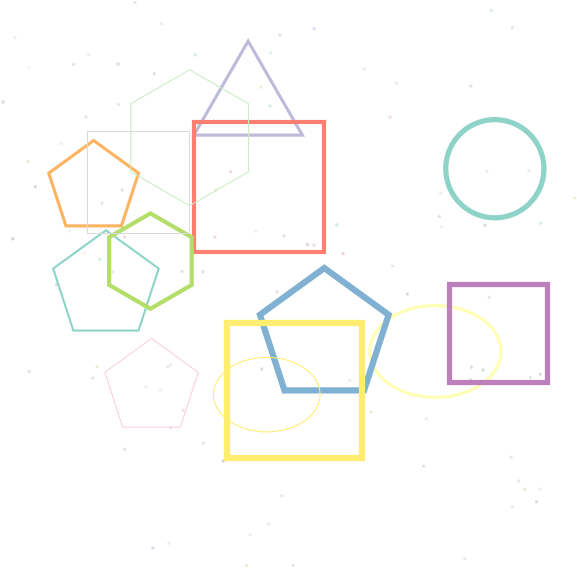[{"shape": "circle", "thickness": 2.5, "radius": 0.42, "center": [0.857, 0.707]}, {"shape": "pentagon", "thickness": 1, "radius": 0.48, "center": [0.183, 0.504]}, {"shape": "oval", "thickness": 1.5, "radius": 0.57, "center": [0.754, 0.391]}, {"shape": "triangle", "thickness": 1.5, "radius": 0.54, "center": [0.43, 0.819]}, {"shape": "square", "thickness": 2, "radius": 0.56, "center": [0.448, 0.675]}, {"shape": "pentagon", "thickness": 3, "radius": 0.59, "center": [0.561, 0.418]}, {"shape": "pentagon", "thickness": 1.5, "radius": 0.41, "center": [0.162, 0.674]}, {"shape": "hexagon", "thickness": 2, "radius": 0.41, "center": [0.26, 0.547]}, {"shape": "pentagon", "thickness": 0.5, "radius": 0.42, "center": [0.262, 0.328]}, {"shape": "square", "thickness": 0.5, "radius": 0.44, "center": [0.239, 0.684]}, {"shape": "square", "thickness": 2.5, "radius": 0.42, "center": [0.862, 0.422]}, {"shape": "hexagon", "thickness": 0.5, "radius": 0.59, "center": [0.328, 0.761]}, {"shape": "oval", "thickness": 0.5, "radius": 0.46, "center": [0.462, 0.316]}, {"shape": "square", "thickness": 3, "radius": 0.58, "center": [0.509, 0.323]}]